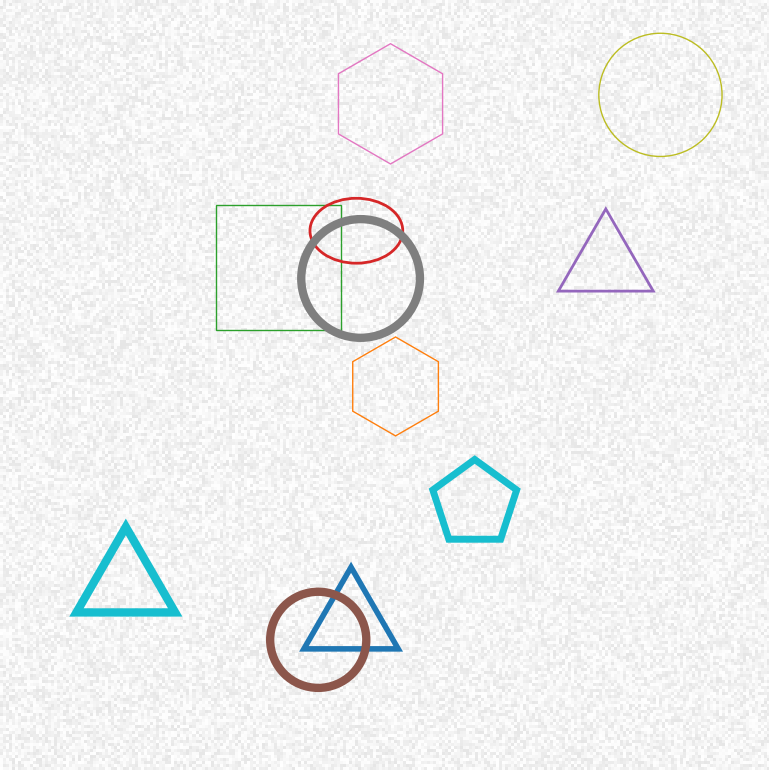[{"shape": "triangle", "thickness": 2, "radius": 0.35, "center": [0.456, 0.193]}, {"shape": "hexagon", "thickness": 0.5, "radius": 0.32, "center": [0.514, 0.498]}, {"shape": "square", "thickness": 0.5, "radius": 0.41, "center": [0.362, 0.653]}, {"shape": "oval", "thickness": 1, "radius": 0.3, "center": [0.463, 0.7]}, {"shape": "triangle", "thickness": 1, "radius": 0.36, "center": [0.787, 0.658]}, {"shape": "circle", "thickness": 3, "radius": 0.31, "center": [0.413, 0.169]}, {"shape": "hexagon", "thickness": 0.5, "radius": 0.39, "center": [0.507, 0.865]}, {"shape": "circle", "thickness": 3, "radius": 0.39, "center": [0.468, 0.638]}, {"shape": "circle", "thickness": 0.5, "radius": 0.4, "center": [0.858, 0.877]}, {"shape": "triangle", "thickness": 3, "radius": 0.37, "center": [0.163, 0.242]}, {"shape": "pentagon", "thickness": 2.5, "radius": 0.29, "center": [0.617, 0.346]}]